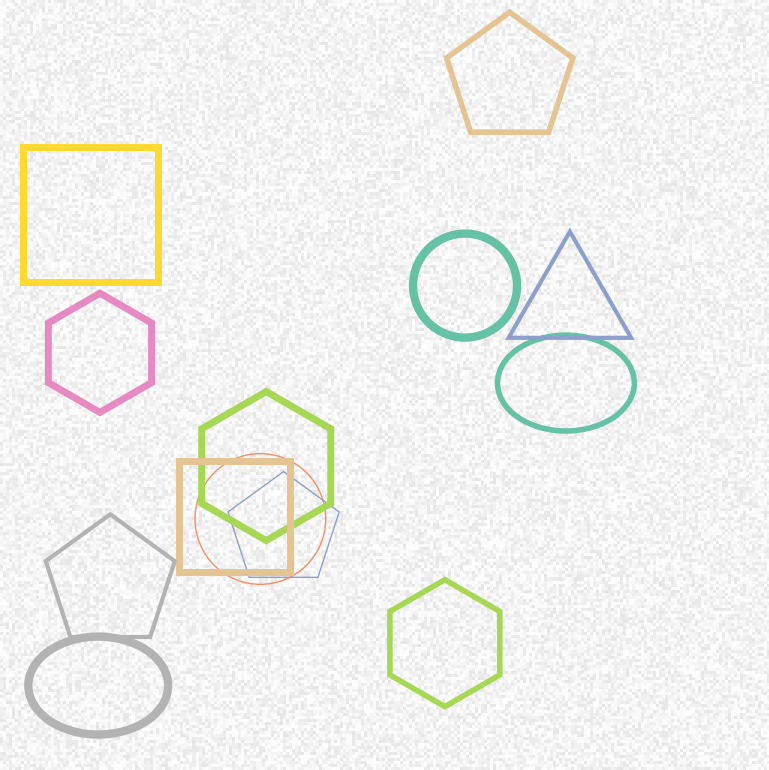[{"shape": "oval", "thickness": 2, "radius": 0.44, "center": [0.735, 0.503]}, {"shape": "circle", "thickness": 3, "radius": 0.34, "center": [0.604, 0.629]}, {"shape": "circle", "thickness": 0.5, "radius": 0.42, "center": [0.338, 0.326]}, {"shape": "pentagon", "thickness": 0.5, "radius": 0.38, "center": [0.368, 0.312]}, {"shape": "triangle", "thickness": 1.5, "radius": 0.46, "center": [0.74, 0.607]}, {"shape": "hexagon", "thickness": 2.5, "radius": 0.39, "center": [0.13, 0.542]}, {"shape": "hexagon", "thickness": 2, "radius": 0.41, "center": [0.578, 0.165]}, {"shape": "hexagon", "thickness": 2.5, "radius": 0.48, "center": [0.346, 0.395]}, {"shape": "square", "thickness": 2.5, "radius": 0.44, "center": [0.118, 0.722]}, {"shape": "pentagon", "thickness": 2, "radius": 0.43, "center": [0.662, 0.898]}, {"shape": "square", "thickness": 2.5, "radius": 0.36, "center": [0.304, 0.33]}, {"shape": "pentagon", "thickness": 1.5, "radius": 0.44, "center": [0.143, 0.244]}, {"shape": "oval", "thickness": 3, "radius": 0.45, "center": [0.128, 0.11]}]